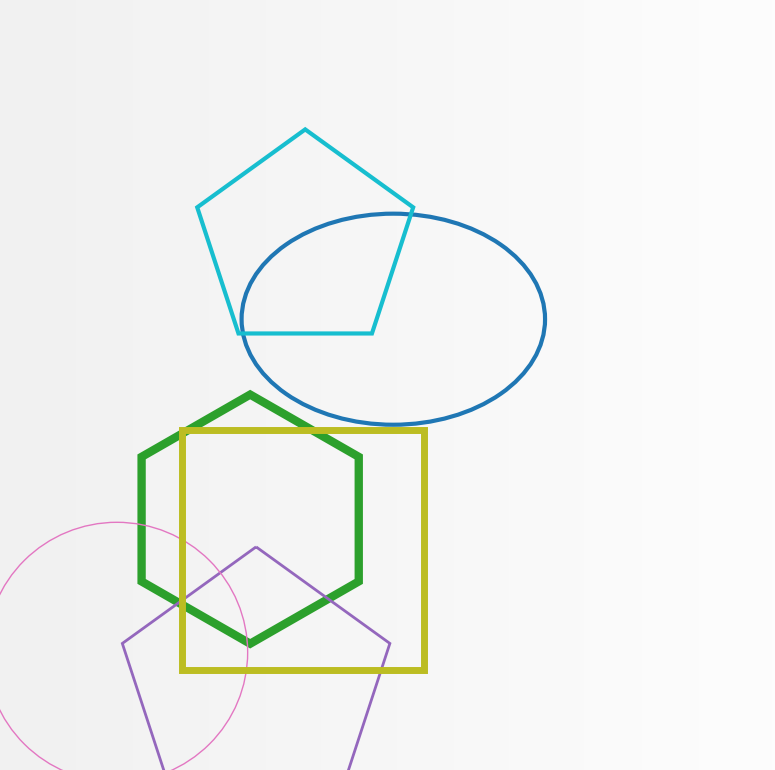[{"shape": "oval", "thickness": 1.5, "radius": 0.98, "center": [0.508, 0.585]}, {"shape": "hexagon", "thickness": 3, "radius": 0.81, "center": [0.323, 0.326]}, {"shape": "pentagon", "thickness": 1, "radius": 0.91, "center": [0.33, 0.108]}, {"shape": "circle", "thickness": 0.5, "radius": 0.84, "center": [0.151, 0.153]}, {"shape": "square", "thickness": 2.5, "radius": 0.78, "center": [0.391, 0.286]}, {"shape": "pentagon", "thickness": 1.5, "radius": 0.73, "center": [0.394, 0.685]}]